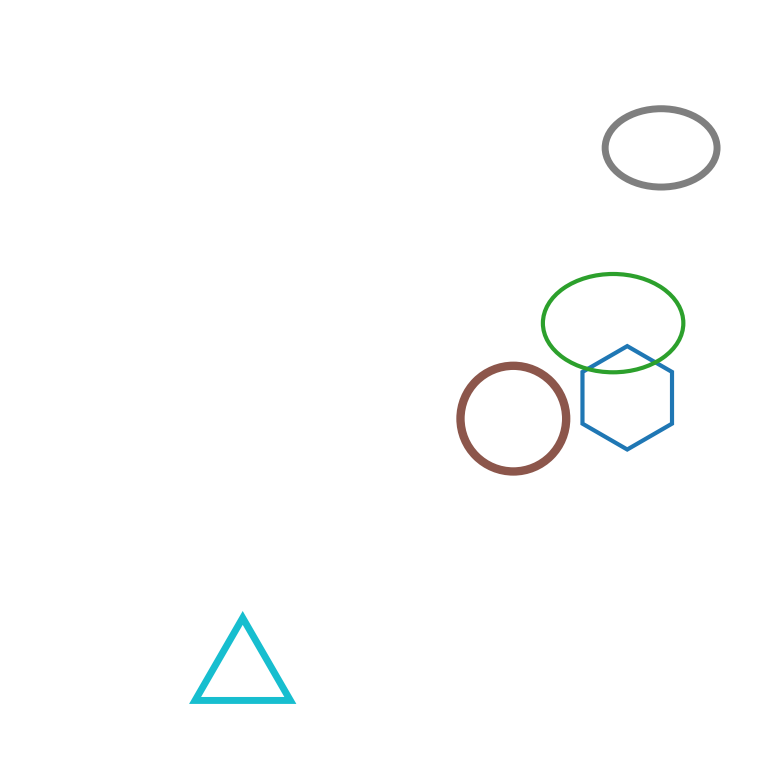[{"shape": "hexagon", "thickness": 1.5, "radius": 0.34, "center": [0.815, 0.483]}, {"shape": "oval", "thickness": 1.5, "radius": 0.46, "center": [0.796, 0.58]}, {"shape": "circle", "thickness": 3, "radius": 0.34, "center": [0.667, 0.456]}, {"shape": "oval", "thickness": 2.5, "radius": 0.36, "center": [0.859, 0.808]}, {"shape": "triangle", "thickness": 2.5, "radius": 0.36, "center": [0.315, 0.126]}]